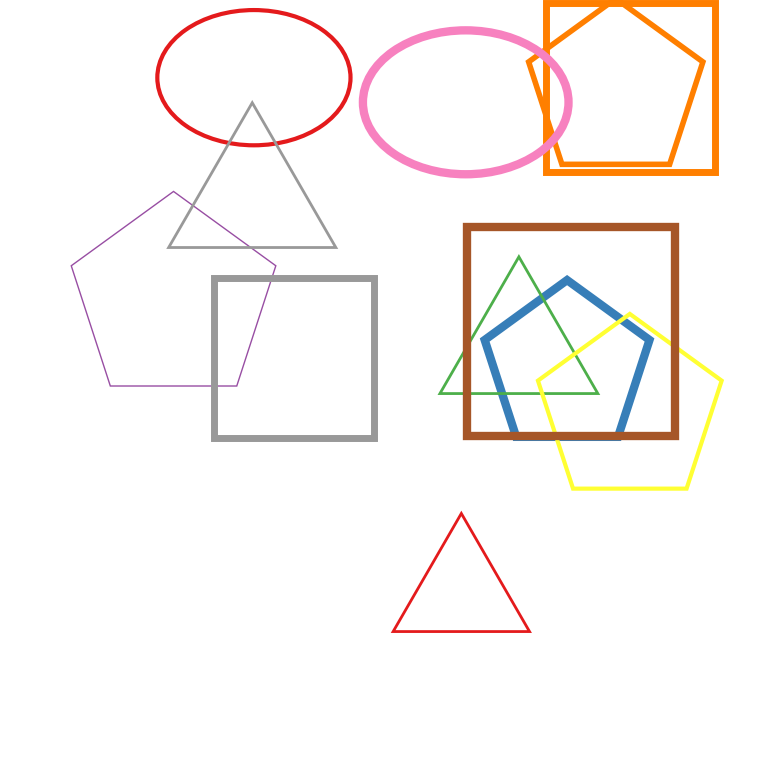[{"shape": "triangle", "thickness": 1, "radius": 0.51, "center": [0.599, 0.231]}, {"shape": "oval", "thickness": 1.5, "radius": 0.63, "center": [0.33, 0.899]}, {"shape": "pentagon", "thickness": 3, "radius": 0.56, "center": [0.736, 0.524]}, {"shape": "triangle", "thickness": 1, "radius": 0.59, "center": [0.674, 0.548]}, {"shape": "pentagon", "thickness": 0.5, "radius": 0.7, "center": [0.225, 0.612]}, {"shape": "pentagon", "thickness": 2, "radius": 0.59, "center": [0.8, 0.883]}, {"shape": "square", "thickness": 2.5, "radius": 0.55, "center": [0.819, 0.886]}, {"shape": "pentagon", "thickness": 1.5, "radius": 0.63, "center": [0.818, 0.467]}, {"shape": "square", "thickness": 3, "radius": 0.68, "center": [0.741, 0.569]}, {"shape": "oval", "thickness": 3, "radius": 0.67, "center": [0.605, 0.867]}, {"shape": "square", "thickness": 2.5, "radius": 0.52, "center": [0.382, 0.535]}, {"shape": "triangle", "thickness": 1, "radius": 0.63, "center": [0.328, 0.741]}]